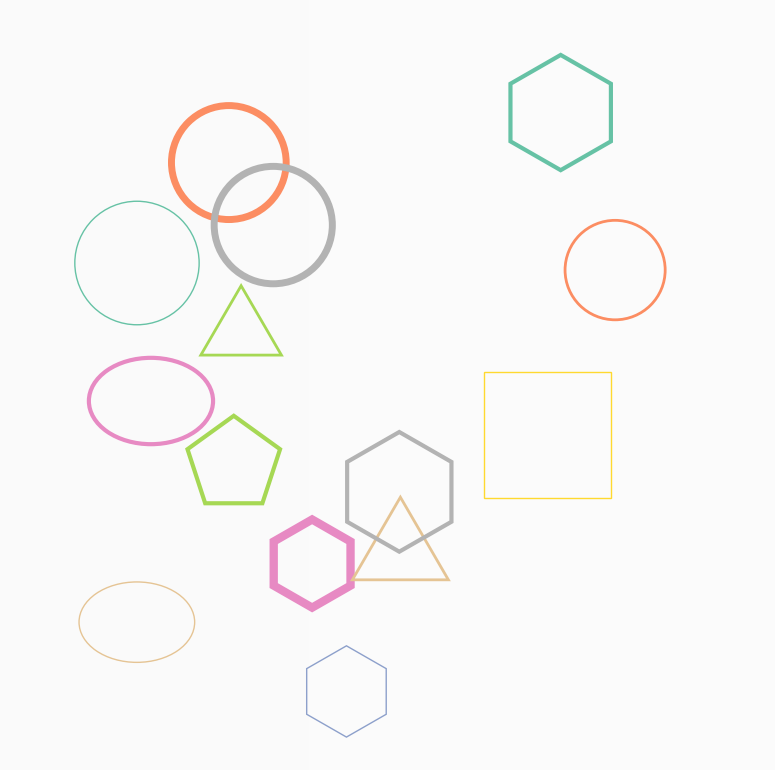[{"shape": "hexagon", "thickness": 1.5, "radius": 0.37, "center": [0.723, 0.854]}, {"shape": "circle", "thickness": 0.5, "radius": 0.4, "center": [0.177, 0.658]}, {"shape": "circle", "thickness": 2.5, "radius": 0.37, "center": [0.295, 0.789]}, {"shape": "circle", "thickness": 1, "radius": 0.32, "center": [0.794, 0.649]}, {"shape": "hexagon", "thickness": 0.5, "radius": 0.3, "center": [0.447, 0.102]}, {"shape": "hexagon", "thickness": 3, "radius": 0.29, "center": [0.403, 0.268]}, {"shape": "oval", "thickness": 1.5, "radius": 0.4, "center": [0.195, 0.479]}, {"shape": "triangle", "thickness": 1, "radius": 0.3, "center": [0.311, 0.569]}, {"shape": "pentagon", "thickness": 1.5, "radius": 0.31, "center": [0.302, 0.397]}, {"shape": "square", "thickness": 0.5, "radius": 0.41, "center": [0.706, 0.435]}, {"shape": "triangle", "thickness": 1, "radius": 0.36, "center": [0.517, 0.283]}, {"shape": "oval", "thickness": 0.5, "radius": 0.37, "center": [0.177, 0.192]}, {"shape": "circle", "thickness": 2.5, "radius": 0.38, "center": [0.353, 0.708]}, {"shape": "hexagon", "thickness": 1.5, "radius": 0.39, "center": [0.515, 0.361]}]